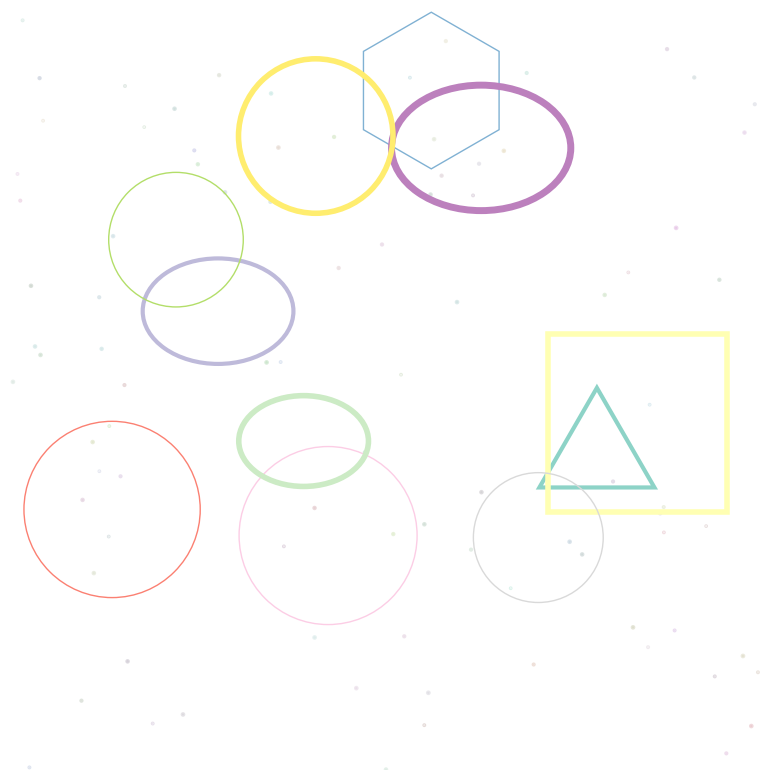[{"shape": "triangle", "thickness": 1.5, "radius": 0.43, "center": [0.775, 0.41]}, {"shape": "square", "thickness": 2, "radius": 0.58, "center": [0.828, 0.451]}, {"shape": "oval", "thickness": 1.5, "radius": 0.49, "center": [0.283, 0.596]}, {"shape": "circle", "thickness": 0.5, "radius": 0.57, "center": [0.146, 0.338]}, {"shape": "hexagon", "thickness": 0.5, "radius": 0.51, "center": [0.56, 0.882]}, {"shape": "circle", "thickness": 0.5, "radius": 0.44, "center": [0.229, 0.689]}, {"shape": "circle", "thickness": 0.5, "radius": 0.58, "center": [0.426, 0.304]}, {"shape": "circle", "thickness": 0.5, "radius": 0.42, "center": [0.699, 0.302]}, {"shape": "oval", "thickness": 2.5, "radius": 0.58, "center": [0.625, 0.808]}, {"shape": "oval", "thickness": 2, "radius": 0.42, "center": [0.394, 0.427]}, {"shape": "circle", "thickness": 2, "radius": 0.5, "center": [0.41, 0.823]}]